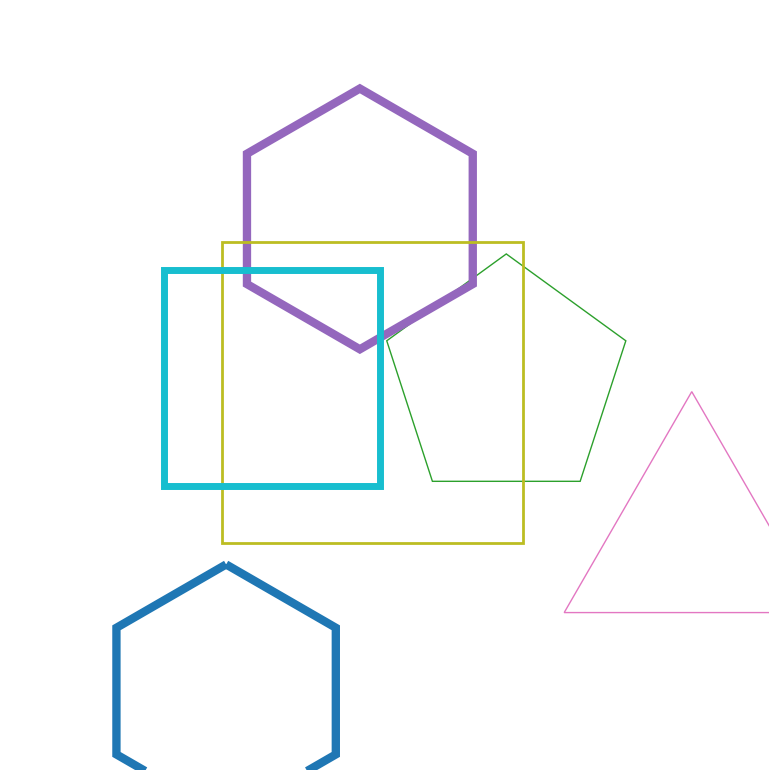[{"shape": "hexagon", "thickness": 3, "radius": 0.82, "center": [0.294, 0.102]}, {"shape": "pentagon", "thickness": 0.5, "radius": 0.82, "center": [0.658, 0.507]}, {"shape": "hexagon", "thickness": 3, "radius": 0.85, "center": [0.467, 0.716]}, {"shape": "triangle", "thickness": 0.5, "radius": 0.96, "center": [0.898, 0.3]}, {"shape": "square", "thickness": 1, "radius": 0.98, "center": [0.484, 0.491]}, {"shape": "square", "thickness": 2.5, "radius": 0.7, "center": [0.353, 0.509]}]